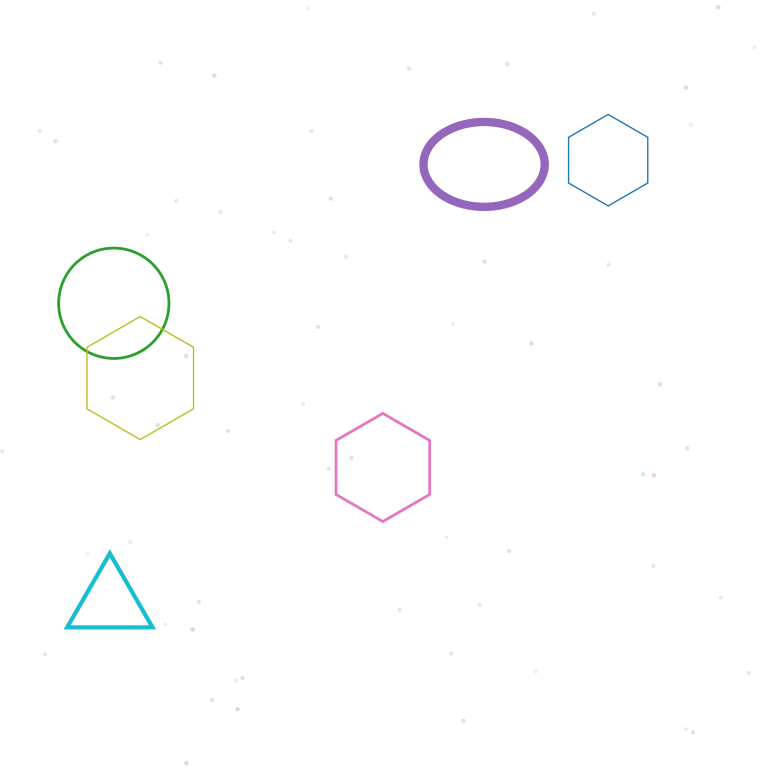[{"shape": "hexagon", "thickness": 0.5, "radius": 0.3, "center": [0.79, 0.792]}, {"shape": "circle", "thickness": 1, "radius": 0.36, "center": [0.148, 0.606]}, {"shape": "oval", "thickness": 3, "radius": 0.39, "center": [0.629, 0.786]}, {"shape": "hexagon", "thickness": 1, "radius": 0.35, "center": [0.497, 0.393]}, {"shape": "hexagon", "thickness": 0.5, "radius": 0.4, "center": [0.182, 0.509]}, {"shape": "triangle", "thickness": 1.5, "radius": 0.32, "center": [0.143, 0.217]}]